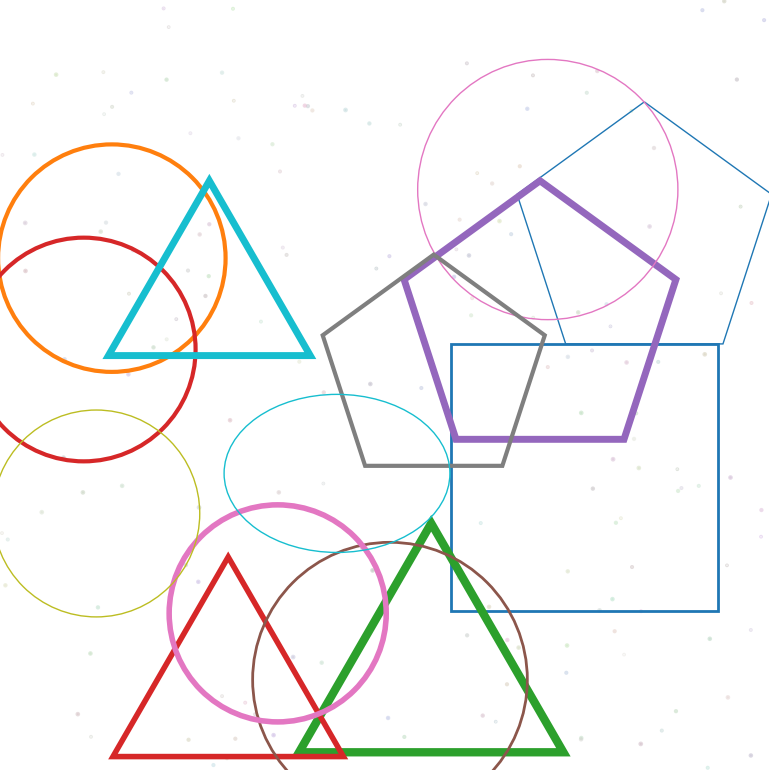[{"shape": "square", "thickness": 1, "radius": 0.86, "center": [0.759, 0.38]}, {"shape": "pentagon", "thickness": 0.5, "radius": 0.87, "center": [0.837, 0.694]}, {"shape": "circle", "thickness": 1.5, "radius": 0.74, "center": [0.145, 0.665]}, {"shape": "triangle", "thickness": 3, "radius": 0.99, "center": [0.56, 0.122]}, {"shape": "triangle", "thickness": 2, "radius": 0.86, "center": [0.296, 0.104]}, {"shape": "circle", "thickness": 1.5, "radius": 0.73, "center": [0.109, 0.546]}, {"shape": "pentagon", "thickness": 2.5, "radius": 0.93, "center": [0.701, 0.58]}, {"shape": "circle", "thickness": 1, "radius": 0.89, "center": [0.506, 0.117]}, {"shape": "circle", "thickness": 0.5, "radius": 0.84, "center": [0.711, 0.754]}, {"shape": "circle", "thickness": 2, "radius": 0.7, "center": [0.361, 0.203]}, {"shape": "pentagon", "thickness": 1.5, "radius": 0.76, "center": [0.563, 0.518]}, {"shape": "circle", "thickness": 0.5, "radius": 0.67, "center": [0.125, 0.333]}, {"shape": "triangle", "thickness": 2.5, "radius": 0.76, "center": [0.272, 0.614]}, {"shape": "oval", "thickness": 0.5, "radius": 0.73, "center": [0.438, 0.385]}]